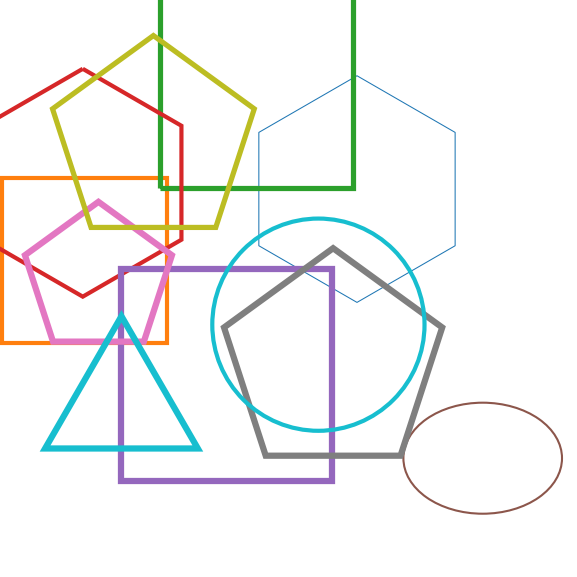[{"shape": "hexagon", "thickness": 0.5, "radius": 0.98, "center": [0.618, 0.672]}, {"shape": "square", "thickness": 2, "radius": 0.72, "center": [0.146, 0.548]}, {"shape": "square", "thickness": 2.5, "radius": 0.83, "center": [0.444, 0.84]}, {"shape": "hexagon", "thickness": 2, "radius": 0.99, "center": [0.143, 0.683]}, {"shape": "square", "thickness": 3, "radius": 0.92, "center": [0.392, 0.35]}, {"shape": "oval", "thickness": 1, "radius": 0.69, "center": [0.836, 0.206]}, {"shape": "pentagon", "thickness": 3, "radius": 0.67, "center": [0.17, 0.516]}, {"shape": "pentagon", "thickness": 3, "radius": 0.99, "center": [0.577, 0.371]}, {"shape": "pentagon", "thickness": 2.5, "radius": 0.92, "center": [0.266, 0.754]}, {"shape": "circle", "thickness": 2, "radius": 0.92, "center": [0.551, 0.437]}, {"shape": "triangle", "thickness": 3, "radius": 0.76, "center": [0.21, 0.299]}]